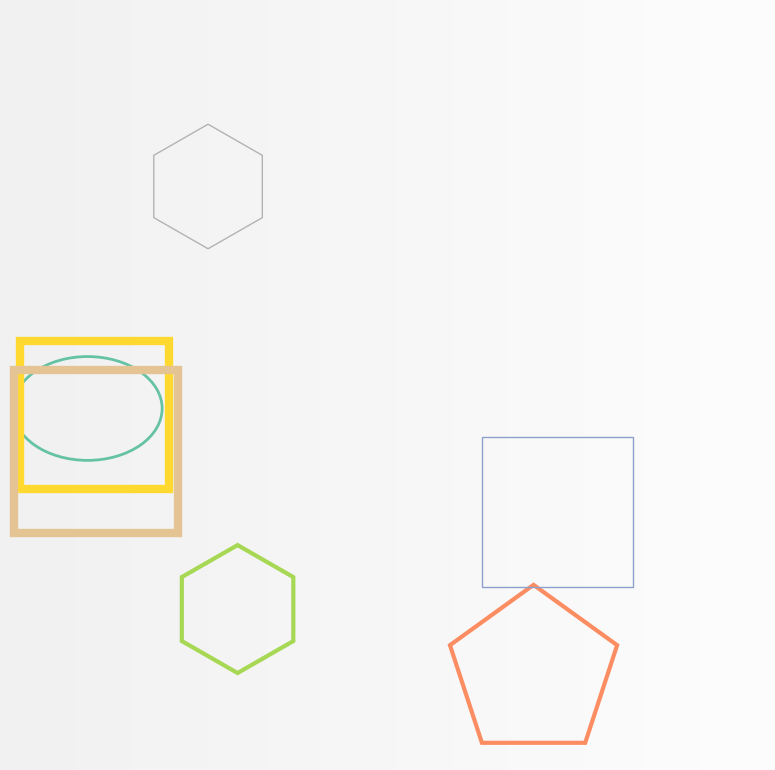[{"shape": "oval", "thickness": 1, "radius": 0.48, "center": [0.113, 0.47]}, {"shape": "pentagon", "thickness": 1.5, "radius": 0.57, "center": [0.688, 0.127]}, {"shape": "square", "thickness": 0.5, "radius": 0.49, "center": [0.72, 0.335]}, {"shape": "hexagon", "thickness": 1.5, "radius": 0.42, "center": [0.307, 0.209]}, {"shape": "square", "thickness": 3, "radius": 0.48, "center": [0.122, 0.461]}, {"shape": "square", "thickness": 3, "radius": 0.53, "center": [0.124, 0.413]}, {"shape": "hexagon", "thickness": 0.5, "radius": 0.4, "center": [0.268, 0.758]}]